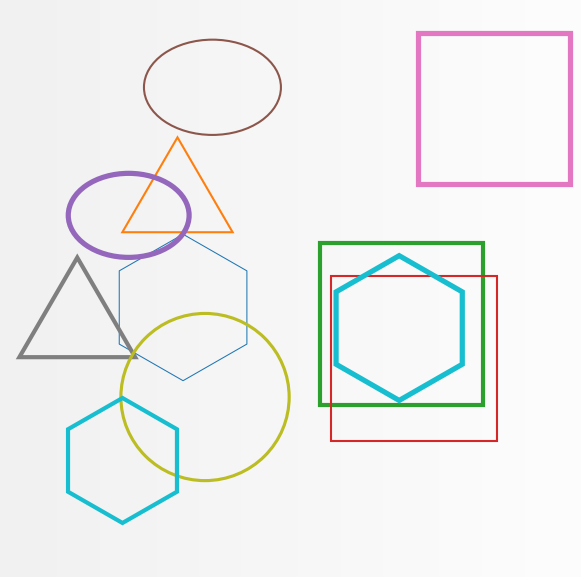[{"shape": "hexagon", "thickness": 0.5, "radius": 0.63, "center": [0.315, 0.467]}, {"shape": "triangle", "thickness": 1, "radius": 0.55, "center": [0.305, 0.652]}, {"shape": "square", "thickness": 2, "radius": 0.7, "center": [0.69, 0.438]}, {"shape": "square", "thickness": 1, "radius": 0.71, "center": [0.712, 0.378]}, {"shape": "oval", "thickness": 2.5, "radius": 0.52, "center": [0.221, 0.626]}, {"shape": "oval", "thickness": 1, "radius": 0.59, "center": [0.365, 0.848]}, {"shape": "square", "thickness": 2.5, "radius": 0.65, "center": [0.85, 0.812]}, {"shape": "triangle", "thickness": 2, "radius": 0.58, "center": [0.133, 0.438]}, {"shape": "circle", "thickness": 1.5, "radius": 0.72, "center": [0.353, 0.312]}, {"shape": "hexagon", "thickness": 2, "radius": 0.54, "center": [0.211, 0.202]}, {"shape": "hexagon", "thickness": 2.5, "radius": 0.63, "center": [0.687, 0.431]}]